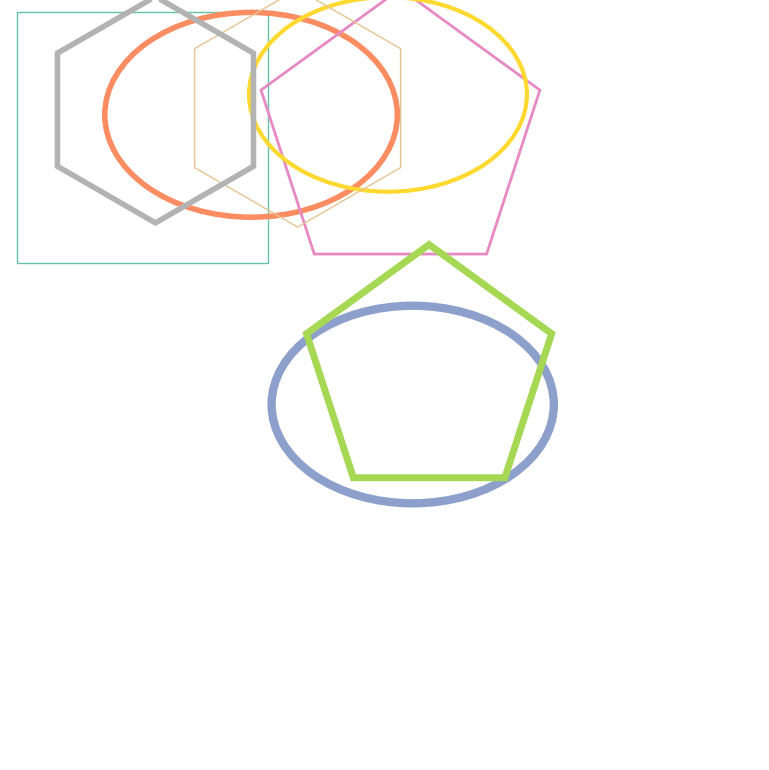[{"shape": "square", "thickness": 0.5, "radius": 0.81, "center": [0.185, 0.821]}, {"shape": "oval", "thickness": 2, "radius": 0.95, "center": [0.326, 0.851]}, {"shape": "oval", "thickness": 3, "radius": 0.92, "center": [0.536, 0.475]}, {"shape": "pentagon", "thickness": 1, "radius": 0.95, "center": [0.52, 0.824]}, {"shape": "pentagon", "thickness": 2.5, "radius": 0.84, "center": [0.557, 0.515]}, {"shape": "oval", "thickness": 1.5, "radius": 0.9, "center": [0.504, 0.877]}, {"shape": "hexagon", "thickness": 0.5, "radius": 0.77, "center": [0.386, 0.86]}, {"shape": "hexagon", "thickness": 2, "radius": 0.73, "center": [0.202, 0.858]}]